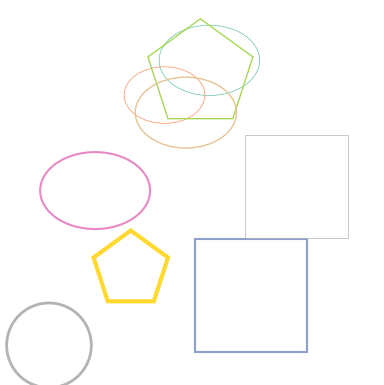[{"shape": "oval", "thickness": 0.5, "radius": 0.65, "center": [0.544, 0.843]}, {"shape": "oval", "thickness": 0.5, "radius": 0.52, "center": [0.427, 0.753]}, {"shape": "square", "thickness": 1.5, "radius": 0.73, "center": [0.652, 0.233]}, {"shape": "oval", "thickness": 1.5, "radius": 0.71, "center": [0.247, 0.505]}, {"shape": "pentagon", "thickness": 1, "radius": 0.72, "center": [0.52, 0.808]}, {"shape": "pentagon", "thickness": 3, "radius": 0.51, "center": [0.34, 0.3]}, {"shape": "oval", "thickness": 1, "radius": 0.66, "center": [0.483, 0.708]}, {"shape": "square", "thickness": 0.5, "radius": 0.67, "center": [0.77, 0.515]}, {"shape": "circle", "thickness": 2, "radius": 0.55, "center": [0.127, 0.103]}]